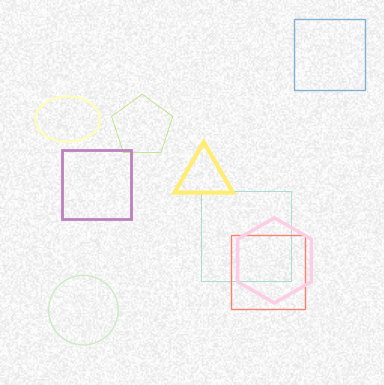[{"shape": "square", "thickness": 0.5, "radius": 0.58, "center": [0.639, 0.386]}, {"shape": "oval", "thickness": 1.5, "radius": 0.42, "center": [0.176, 0.691]}, {"shape": "square", "thickness": 1, "radius": 0.48, "center": [0.696, 0.293]}, {"shape": "square", "thickness": 1, "radius": 0.46, "center": [0.857, 0.858]}, {"shape": "pentagon", "thickness": 0.5, "radius": 0.42, "center": [0.369, 0.672]}, {"shape": "hexagon", "thickness": 2.5, "radius": 0.55, "center": [0.713, 0.324]}, {"shape": "square", "thickness": 2, "radius": 0.45, "center": [0.25, 0.521]}, {"shape": "circle", "thickness": 1, "radius": 0.45, "center": [0.217, 0.194]}, {"shape": "triangle", "thickness": 3, "radius": 0.44, "center": [0.529, 0.543]}]